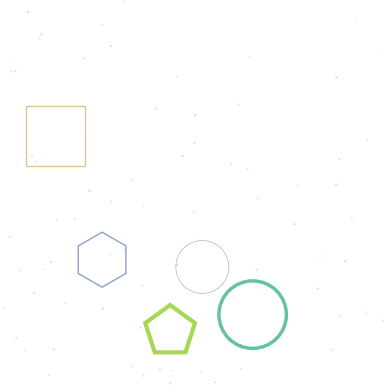[{"shape": "circle", "thickness": 2.5, "radius": 0.44, "center": [0.656, 0.183]}, {"shape": "hexagon", "thickness": 1, "radius": 0.36, "center": [0.265, 0.325]}, {"shape": "pentagon", "thickness": 3, "radius": 0.34, "center": [0.442, 0.14]}, {"shape": "square", "thickness": 1, "radius": 0.39, "center": [0.144, 0.646]}, {"shape": "circle", "thickness": 0.5, "radius": 0.34, "center": [0.525, 0.307]}]